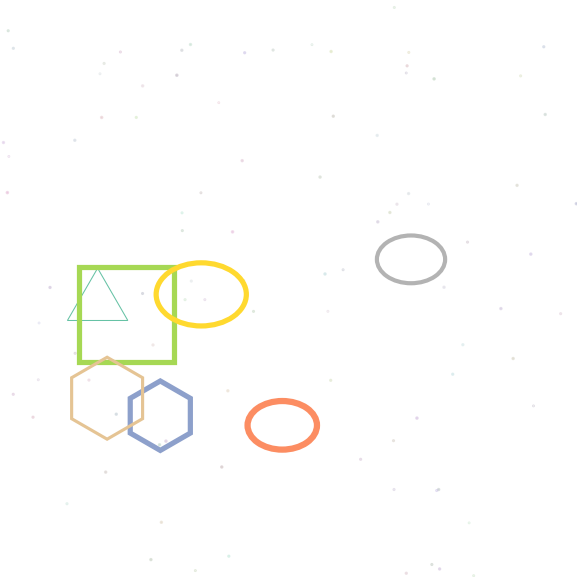[{"shape": "triangle", "thickness": 0.5, "radius": 0.3, "center": [0.169, 0.474]}, {"shape": "oval", "thickness": 3, "radius": 0.3, "center": [0.489, 0.263]}, {"shape": "hexagon", "thickness": 2.5, "radius": 0.3, "center": [0.278, 0.279]}, {"shape": "square", "thickness": 2.5, "radius": 0.41, "center": [0.218, 0.454]}, {"shape": "oval", "thickness": 2.5, "radius": 0.39, "center": [0.348, 0.489]}, {"shape": "hexagon", "thickness": 1.5, "radius": 0.35, "center": [0.185, 0.31]}, {"shape": "oval", "thickness": 2, "radius": 0.3, "center": [0.712, 0.55]}]